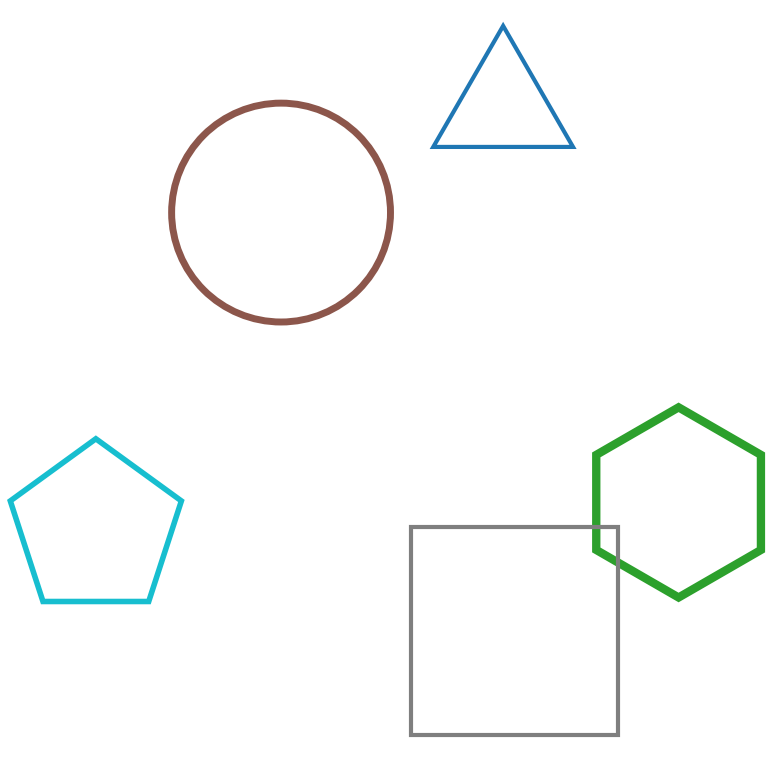[{"shape": "triangle", "thickness": 1.5, "radius": 0.52, "center": [0.653, 0.862]}, {"shape": "hexagon", "thickness": 3, "radius": 0.62, "center": [0.881, 0.348]}, {"shape": "circle", "thickness": 2.5, "radius": 0.71, "center": [0.365, 0.724]}, {"shape": "square", "thickness": 1.5, "radius": 0.67, "center": [0.668, 0.18]}, {"shape": "pentagon", "thickness": 2, "radius": 0.58, "center": [0.124, 0.313]}]